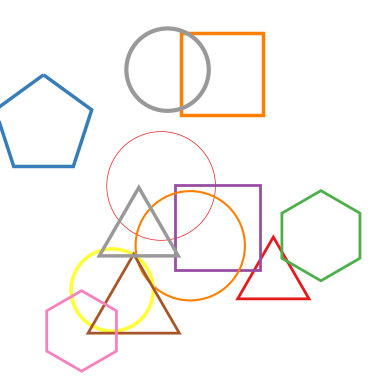[{"shape": "circle", "thickness": 0.5, "radius": 0.71, "center": [0.418, 0.517]}, {"shape": "triangle", "thickness": 2, "radius": 0.54, "center": [0.71, 0.277]}, {"shape": "pentagon", "thickness": 2.5, "radius": 0.66, "center": [0.113, 0.674]}, {"shape": "hexagon", "thickness": 2, "radius": 0.59, "center": [0.834, 0.388]}, {"shape": "square", "thickness": 2, "radius": 0.55, "center": [0.565, 0.41]}, {"shape": "circle", "thickness": 1.5, "radius": 0.71, "center": [0.494, 0.362]}, {"shape": "square", "thickness": 2.5, "radius": 0.54, "center": [0.577, 0.807]}, {"shape": "circle", "thickness": 2.5, "radius": 0.53, "center": [0.291, 0.247]}, {"shape": "triangle", "thickness": 2, "radius": 0.68, "center": [0.347, 0.203]}, {"shape": "hexagon", "thickness": 2, "radius": 0.52, "center": [0.212, 0.14]}, {"shape": "triangle", "thickness": 2.5, "radius": 0.59, "center": [0.361, 0.395]}, {"shape": "circle", "thickness": 3, "radius": 0.54, "center": [0.435, 0.819]}]